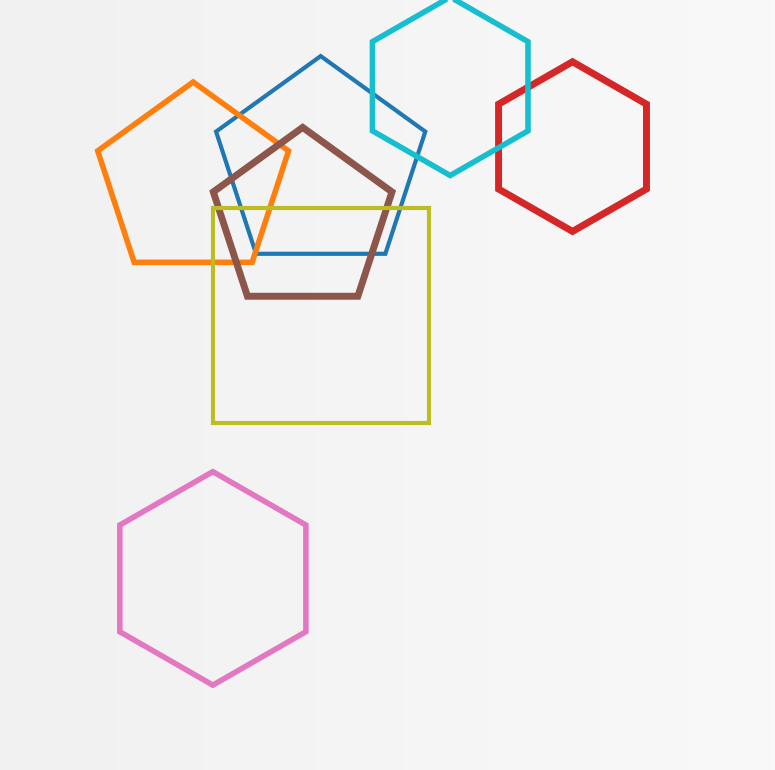[{"shape": "pentagon", "thickness": 1.5, "radius": 0.71, "center": [0.414, 0.785]}, {"shape": "pentagon", "thickness": 2, "radius": 0.65, "center": [0.249, 0.764]}, {"shape": "hexagon", "thickness": 2.5, "radius": 0.55, "center": [0.739, 0.81]}, {"shape": "pentagon", "thickness": 2.5, "radius": 0.61, "center": [0.391, 0.713]}, {"shape": "hexagon", "thickness": 2, "radius": 0.69, "center": [0.275, 0.249]}, {"shape": "square", "thickness": 1.5, "radius": 0.7, "center": [0.415, 0.59]}, {"shape": "hexagon", "thickness": 2, "radius": 0.58, "center": [0.581, 0.888]}]